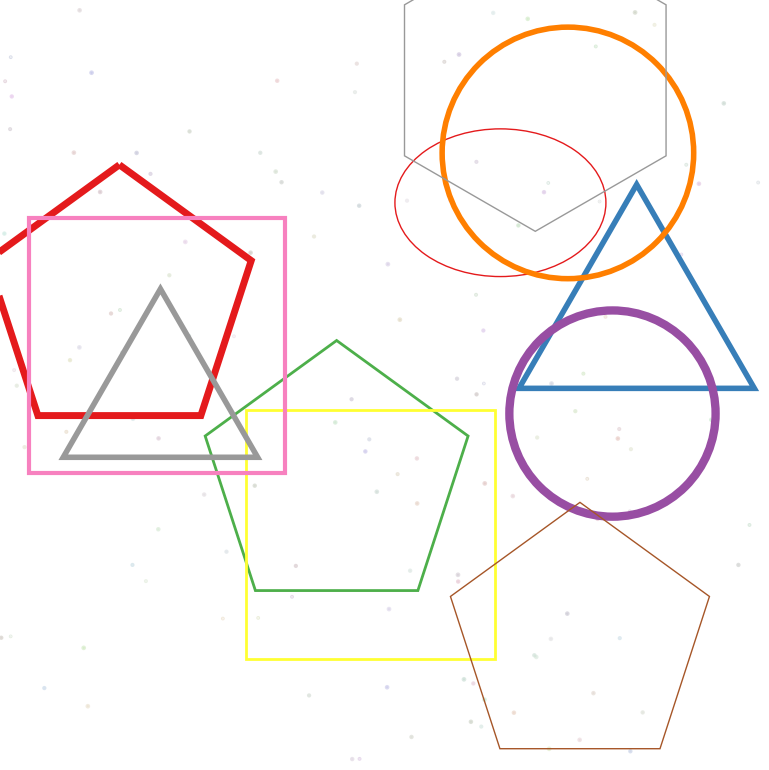[{"shape": "pentagon", "thickness": 2.5, "radius": 0.9, "center": [0.155, 0.606]}, {"shape": "oval", "thickness": 0.5, "radius": 0.69, "center": [0.65, 0.737]}, {"shape": "triangle", "thickness": 2, "radius": 0.88, "center": [0.827, 0.584]}, {"shape": "pentagon", "thickness": 1, "radius": 0.9, "center": [0.437, 0.378]}, {"shape": "circle", "thickness": 3, "radius": 0.67, "center": [0.795, 0.463]}, {"shape": "circle", "thickness": 2, "radius": 0.82, "center": [0.738, 0.801]}, {"shape": "square", "thickness": 1, "radius": 0.81, "center": [0.481, 0.305]}, {"shape": "pentagon", "thickness": 0.5, "radius": 0.88, "center": [0.753, 0.171]}, {"shape": "square", "thickness": 1.5, "radius": 0.83, "center": [0.204, 0.551]}, {"shape": "triangle", "thickness": 2, "radius": 0.73, "center": [0.208, 0.479]}, {"shape": "hexagon", "thickness": 0.5, "radius": 0.98, "center": [0.695, 0.896]}]